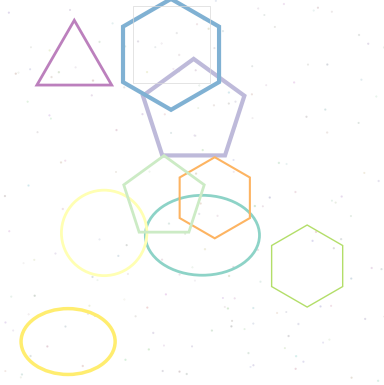[{"shape": "oval", "thickness": 2, "radius": 0.74, "center": [0.526, 0.389]}, {"shape": "circle", "thickness": 2, "radius": 0.55, "center": [0.271, 0.395]}, {"shape": "pentagon", "thickness": 3, "radius": 0.69, "center": [0.503, 0.708]}, {"shape": "hexagon", "thickness": 3, "radius": 0.72, "center": [0.444, 0.859]}, {"shape": "hexagon", "thickness": 1.5, "radius": 0.53, "center": [0.558, 0.486]}, {"shape": "hexagon", "thickness": 1, "radius": 0.53, "center": [0.798, 0.309]}, {"shape": "square", "thickness": 0.5, "radius": 0.5, "center": [0.446, 0.884]}, {"shape": "triangle", "thickness": 2, "radius": 0.56, "center": [0.193, 0.835]}, {"shape": "pentagon", "thickness": 2, "radius": 0.55, "center": [0.426, 0.486]}, {"shape": "oval", "thickness": 2.5, "radius": 0.61, "center": [0.177, 0.113]}]